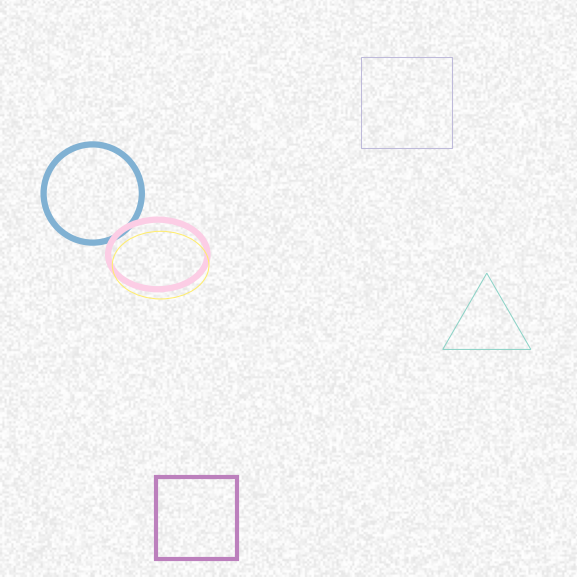[{"shape": "triangle", "thickness": 0.5, "radius": 0.44, "center": [0.843, 0.438]}, {"shape": "square", "thickness": 0.5, "radius": 0.39, "center": [0.705, 0.822]}, {"shape": "circle", "thickness": 3, "radius": 0.43, "center": [0.161, 0.664]}, {"shape": "oval", "thickness": 3, "radius": 0.43, "center": [0.273, 0.559]}, {"shape": "square", "thickness": 2, "radius": 0.35, "center": [0.34, 0.102]}, {"shape": "oval", "thickness": 0.5, "radius": 0.42, "center": [0.278, 0.54]}]